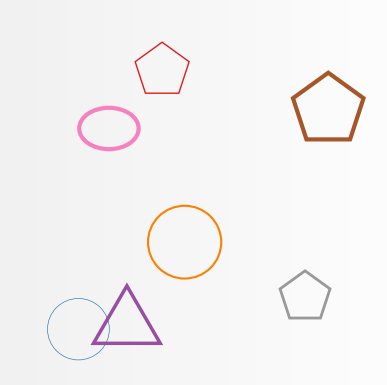[{"shape": "pentagon", "thickness": 1, "radius": 0.37, "center": [0.418, 0.817]}, {"shape": "circle", "thickness": 0.5, "radius": 0.4, "center": [0.202, 0.145]}, {"shape": "triangle", "thickness": 2.5, "radius": 0.5, "center": [0.327, 0.158]}, {"shape": "circle", "thickness": 1.5, "radius": 0.47, "center": [0.476, 0.371]}, {"shape": "pentagon", "thickness": 3, "radius": 0.48, "center": [0.847, 0.715]}, {"shape": "oval", "thickness": 3, "radius": 0.38, "center": [0.281, 0.666]}, {"shape": "pentagon", "thickness": 2, "radius": 0.34, "center": [0.787, 0.229]}]